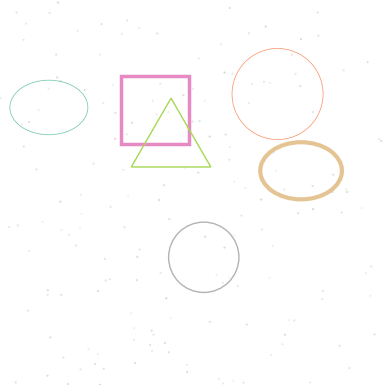[{"shape": "oval", "thickness": 0.5, "radius": 0.51, "center": [0.127, 0.721]}, {"shape": "circle", "thickness": 0.5, "radius": 0.59, "center": [0.721, 0.756]}, {"shape": "square", "thickness": 2.5, "radius": 0.44, "center": [0.402, 0.714]}, {"shape": "triangle", "thickness": 1, "radius": 0.6, "center": [0.444, 0.626]}, {"shape": "oval", "thickness": 3, "radius": 0.53, "center": [0.782, 0.556]}, {"shape": "circle", "thickness": 1, "radius": 0.46, "center": [0.529, 0.332]}]